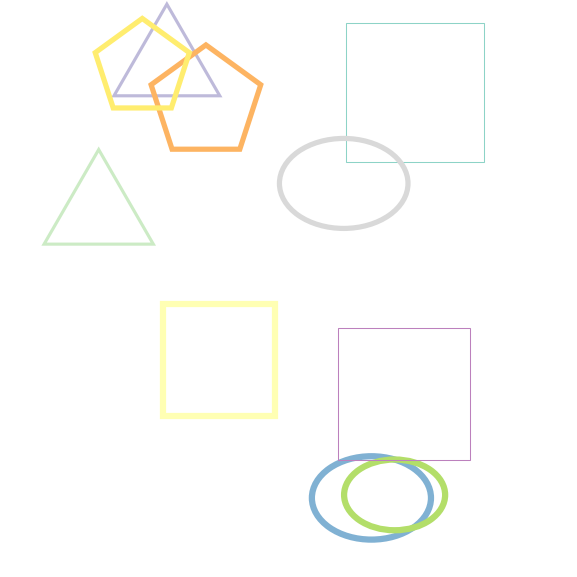[{"shape": "square", "thickness": 0.5, "radius": 0.6, "center": [0.718, 0.839]}, {"shape": "square", "thickness": 3, "radius": 0.48, "center": [0.379, 0.376]}, {"shape": "triangle", "thickness": 1.5, "radius": 0.53, "center": [0.289, 0.886]}, {"shape": "oval", "thickness": 3, "radius": 0.52, "center": [0.643, 0.137]}, {"shape": "pentagon", "thickness": 2.5, "radius": 0.5, "center": [0.357, 0.822]}, {"shape": "oval", "thickness": 3, "radius": 0.44, "center": [0.683, 0.142]}, {"shape": "oval", "thickness": 2.5, "radius": 0.56, "center": [0.595, 0.681]}, {"shape": "square", "thickness": 0.5, "radius": 0.57, "center": [0.7, 0.317]}, {"shape": "triangle", "thickness": 1.5, "radius": 0.55, "center": [0.171, 0.631]}, {"shape": "pentagon", "thickness": 2.5, "radius": 0.43, "center": [0.246, 0.881]}]